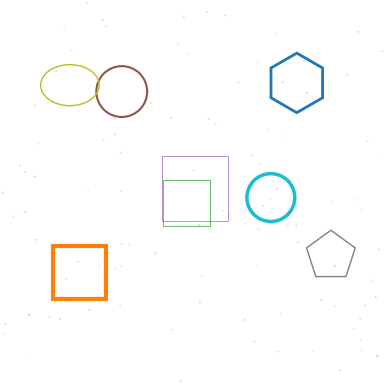[{"shape": "hexagon", "thickness": 2, "radius": 0.39, "center": [0.771, 0.785]}, {"shape": "square", "thickness": 3, "radius": 0.34, "center": [0.206, 0.293]}, {"shape": "square", "thickness": 0.5, "radius": 0.3, "center": [0.485, 0.473]}, {"shape": "square", "thickness": 0.5, "radius": 0.43, "center": [0.506, 0.51]}, {"shape": "circle", "thickness": 1.5, "radius": 0.33, "center": [0.316, 0.762]}, {"shape": "pentagon", "thickness": 1, "radius": 0.33, "center": [0.859, 0.335]}, {"shape": "oval", "thickness": 1, "radius": 0.38, "center": [0.182, 0.779]}, {"shape": "circle", "thickness": 2.5, "radius": 0.31, "center": [0.703, 0.487]}]